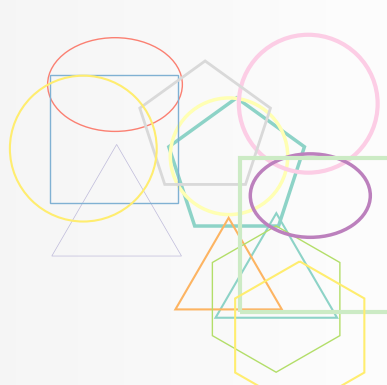[{"shape": "pentagon", "thickness": 2.5, "radius": 0.92, "center": [0.611, 0.562]}, {"shape": "triangle", "thickness": 1.5, "radius": 0.91, "center": [0.713, 0.265]}, {"shape": "circle", "thickness": 2.5, "radius": 0.76, "center": [0.591, 0.594]}, {"shape": "triangle", "thickness": 0.5, "radius": 0.97, "center": [0.301, 0.432]}, {"shape": "oval", "thickness": 1, "radius": 0.87, "center": [0.297, 0.78]}, {"shape": "square", "thickness": 1, "radius": 0.83, "center": [0.295, 0.639]}, {"shape": "triangle", "thickness": 1.5, "radius": 0.79, "center": [0.59, 0.276]}, {"shape": "hexagon", "thickness": 1, "radius": 0.95, "center": [0.713, 0.223]}, {"shape": "circle", "thickness": 3, "radius": 0.9, "center": [0.795, 0.731]}, {"shape": "pentagon", "thickness": 2, "radius": 0.89, "center": [0.529, 0.664]}, {"shape": "oval", "thickness": 2.5, "radius": 0.77, "center": [0.801, 0.492]}, {"shape": "square", "thickness": 3, "radius": 1.0, "center": [0.818, 0.39]}, {"shape": "hexagon", "thickness": 1.5, "radius": 0.96, "center": [0.774, 0.129]}, {"shape": "circle", "thickness": 1.5, "radius": 0.95, "center": [0.215, 0.614]}]